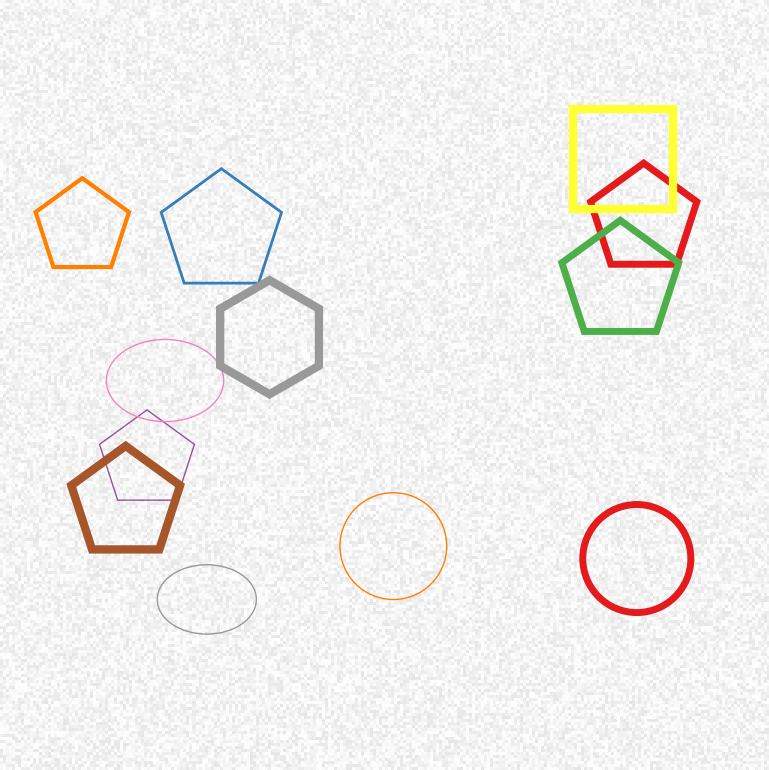[{"shape": "pentagon", "thickness": 2.5, "radius": 0.36, "center": [0.836, 0.716]}, {"shape": "circle", "thickness": 2.5, "radius": 0.35, "center": [0.827, 0.275]}, {"shape": "pentagon", "thickness": 1, "radius": 0.41, "center": [0.287, 0.699]}, {"shape": "pentagon", "thickness": 2.5, "radius": 0.4, "center": [0.806, 0.634]}, {"shape": "pentagon", "thickness": 0.5, "radius": 0.32, "center": [0.191, 0.403]}, {"shape": "pentagon", "thickness": 1.5, "radius": 0.32, "center": [0.107, 0.705]}, {"shape": "circle", "thickness": 0.5, "radius": 0.35, "center": [0.511, 0.291]}, {"shape": "square", "thickness": 3, "radius": 0.33, "center": [0.809, 0.793]}, {"shape": "pentagon", "thickness": 3, "radius": 0.37, "center": [0.163, 0.347]}, {"shape": "oval", "thickness": 0.5, "radius": 0.38, "center": [0.214, 0.506]}, {"shape": "oval", "thickness": 0.5, "radius": 0.32, "center": [0.269, 0.222]}, {"shape": "hexagon", "thickness": 3, "radius": 0.37, "center": [0.35, 0.562]}]